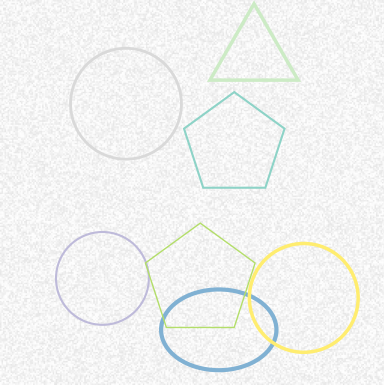[{"shape": "pentagon", "thickness": 1.5, "radius": 0.69, "center": [0.609, 0.623]}, {"shape": "circle", "thickness": 1.5, "radius": 0.6, "center": [0.266, 0.277]}, {"shape": "oval", "thickness": 3, "radius": 0.75, "center": [0.568, 0.143]}, {"shape": "pentagon", "thickness": 1, "radius": 0.75, "center": [0.52, 0.271]}, {"shape": "circle", "thickness": 2, "radius": 0.72, "center": [0.327, 0.731]}, {"shape": "triangle", "thickness": 2.5, "radius": 0.66, "center": [0.66, 0.858]}, {"shape": "circle", "thickness": 2.5, "radius": 0.71, "center": [0.789, 0.226]}]